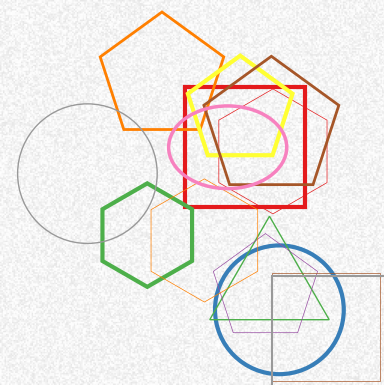[{"shape": "square", "thickness": 3, "radius": 0.78, "center": [0.635, 0.618]}, {"shape": "hexagon", "thickness": 0.5, "radius": 0.81, "center": [0.709, 0.607]}, {"shape": "circle", "thickness": 3, "radius": 0.84, "center": [0.726, 0.195]}, {"shape": "hexagon", "thickness": 3, "radius": 0.67, "center": [0.382, 0.389]}, {"shape": "triangle", "thickness": 1, "radius": 0.9, "center": [0.7, 0.259]}, {"shape": "pentagon", "thickness": 0.5, "radius": 0.71, "center": [0.689, 0.251]}, {"shape": "hexagon", "thickness": 0.5, "radius": 0.8, "center": [0.531, 0.375]}, {"shape": "pentagon", "thickness": 2, "radius": 0.84, "center": [0.421, 0.8]}, {"shape": "pentagon", "thickness": 3, "radius": 0.71, "center": [0.624, 0.712]}, {"shape": "square", "thickness": 0.5, "radius": 0.7, "center": [0.847, 0.15]}, {"shape": "pentagon", "thickness": 2, "radius": 0.92, "center": [0.705, 0.67]}, {"shape": "oval", "thickness": 2.5, "radius": 0.77, "center": [0.591, 0.617]}, {"shape": "square", "thickness": 1.5, "radius": 0.84, "center": [0.875, 0.115]}, {"shape": "circle", "thickness": 1, "radius": 0.91, "center": [0.227, 0.549]}]